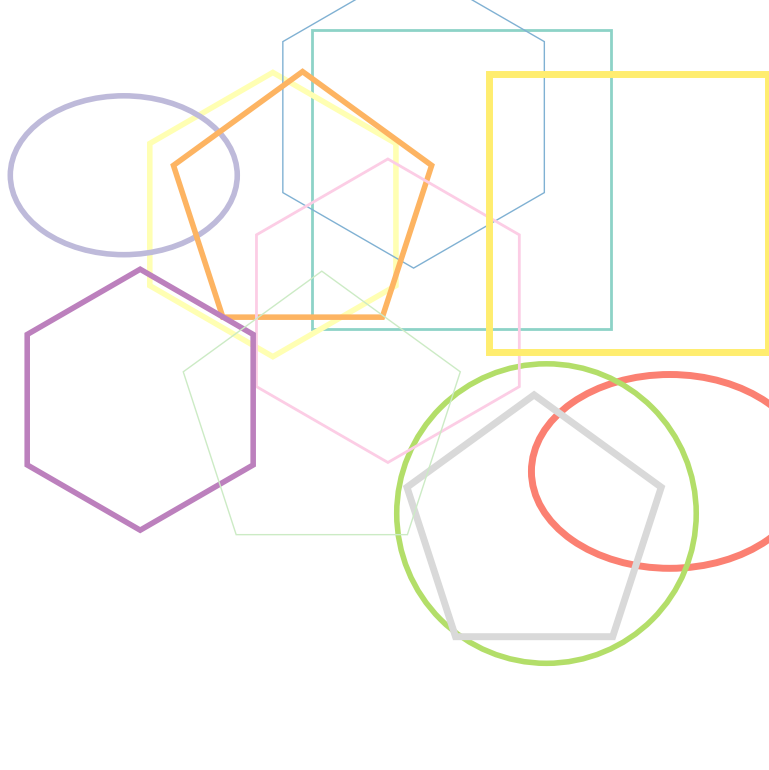[{"shape": "square", "thickness": 1, "radius": 0.97, "center": [0.599, 0.767]}, {"shape": "hexagon", "thickness": 2, "radius": 0.92, "center": [0.354, 0.721]}, {"shape": "oval", "thickness": 2, "radius": 0.74, "center": [0.161, 0.772]}, {"shape": "oval", "thickness": 2.5, "radius": 0.9, "center": [0.87, 0.388]}, {"shape": "hexagon", "thickness": 0.5, "radius": 0.98, "center": [0.537, 0.848]}, {"shape": "pentagon", "thickness": 2, "radius": 0.88, "center": [0.393, 0.731]}, {"shape": "circle", "thickness": 2, "radius": 0.97, "center": [0.71, 0.333]}, {"shape": "hexagon", "thickness": 1, "radius": 0.99, "center": [0.504, 0.596]}, {"shape": "pentagon", "thickness": 2.5, "radius": 0.87, "center": [0.694, 0.314]}, {"shape": "hexagon", "thickness": 2, "radius": 0.85, "center": [0.182, 0.481]}, {"shape": "pentagon", "thickness": 0.5, "radius": 0.95, "center": [0.418, 0.459]}, {"shape": "square", "thickness": 2.5, "radius": 0.9, "center": [0.816, 0.723]}]